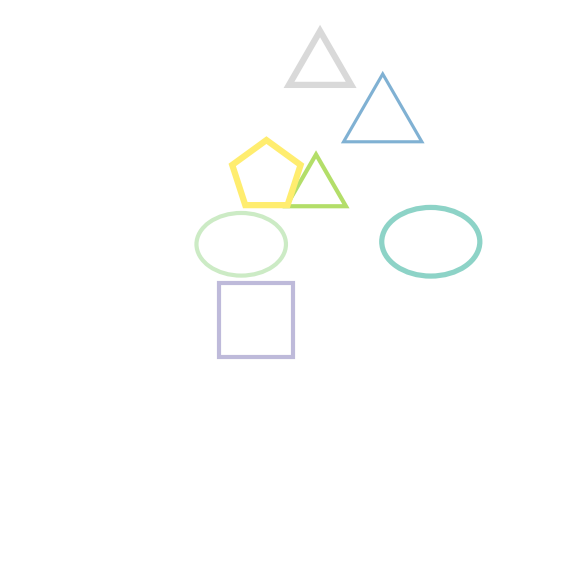[{"shape": "oval", "thickness": 2.5, "radius": 0.42, "center": [0.746, 0.581]}, {"shape": "square", "thickness": 2, "radius": 0.32, "center": [0.443, 0.446]}, {"shape": "triangle", "thickness": 1.5, "radius": 0.39, "center": [0.663, 0.793]}, {"shape": "triangle", "thickness": 2, "radius": 0.3, "center": [0.547, 0.672]}, {"shape": "triangle", "thickness": 3, "radius": 0.31, "center": [0.554, 0.883]}, {"shape": "oval", "thickness": 2, "radius": 0.39, "center": [0.418, 0.576]}, {"shape": "pentagon", "thickness": 3, "radius": 0.31, "center": [0.461, 0.694]}]